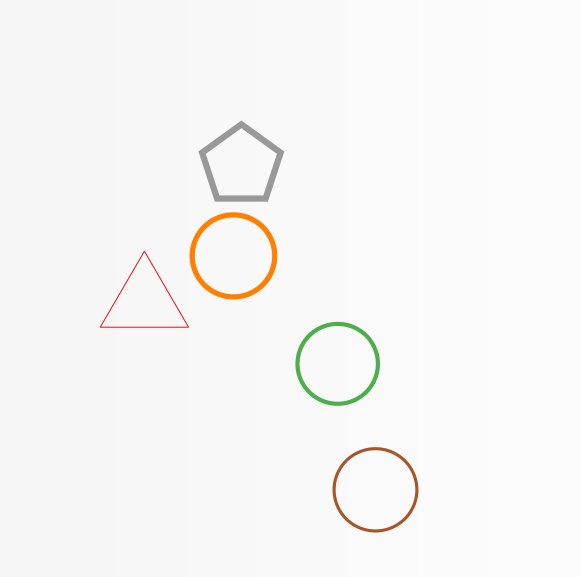[{"shape": "triangle", "thickness": 0.5, "radius": 0.44, "center": [0.248, 0.476]}, {"shape": "circle", "thickness": 2, "radius": 0.35, "center": [0.581, 0.369]}, {"shape": "circle", "thickness": 2.5, "radius": 0.36, "center": [0.402, 0.556]}, {"shape": "circle", "thickness": 1.5, "radius": 0.36, "center": [0.646, 0.151]}, {"shape": "pentagon", "thickness": 3, "radius": 0.36, "center": [0.415, 0.713]}]